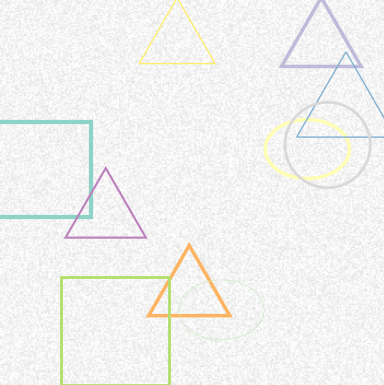[{"shape": "square", "thickness": 3, "radius": 0.61, "center": [0.115, 0.559]}, {"shape": "oval", "thickness": 2.5, "radius": 0.55, "center": [0.798, 0.613]}, {"shape": "triangle", "thickness": 2.5, "radius": 0.6, "center": [0.834, 0.887]}, {"shape": "triangle", "thickness": 1, "radius": 0.74, "center": [0.899, 0.718]}, {"shape": "triangle", "thickness": 2.5, "radius": 0.61, "center": [0.492, 0.241]}, {"shape": "square", "thickness": 2, "radius": 0.7, "center": [0.299, 0.141]}, {"shape": "circle", "thickness": 2, "radius": 0.55, "center": [0.851, 0.623]}, {"shape": "triangle", "thickness": 1.5, "radius": 0.6, "center": [0.275, 0.443]}, {"shape": "oval", "thickness": 0.5, "radius": 0.55, "center": [0.575, 0.195]}, {"shape": "triangle", "thickness": 1, "radius": 0.57, "center": [0.46, 0.892]}]